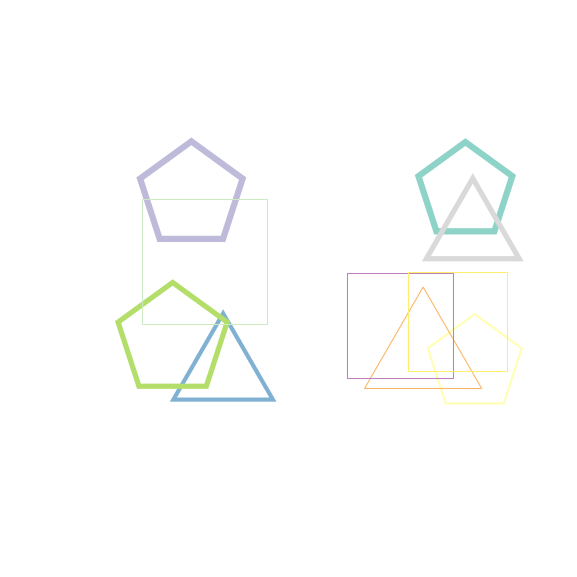[{"shape": "pentagon", "thickness": 3, "radius": 0.43, "center": [0.806, 0.668]}, {"shape": "pentagon", "thickness": 1, "radius": 0.43, "center": [0.822, 0.37]}, {"shape": "pentagon", "thickness": 3, "radius": 0.47, "center": [0.331, 0.661]}, {"shape": "triangle", "thickness": 2, "radius": 0.5, "center": [0.386, 0.357]}, {"shape": "triangle", "thickness": 0.5, "radius": 0.59, "center": [0.733, 0.385]}, {"shape": "pentagon", "thickness": 2.5, "radius": 0.5, "center": [0.299, 0.411]}, {"shape": "triangle", "thickness": 2.5, "radius": 0.46, "center": [0.819, 0.598]}, {"shape": "square", "thickness": 0.5, "radius": 0.46, "center": [0.693, 0.435]}, {"shape": "square", "thickness": 0.5, "radius": 0.54, "center": [0.355, 0.547]}, {"shape": "square", "thickness": 0.5, "radius": 0.43, "center": [0.792, 0.442]}]